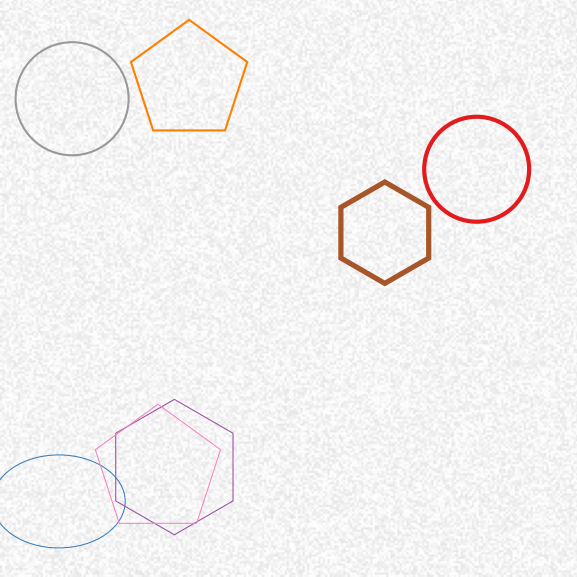[{"shape": "circle", "thickness": 2, "radius": 0.45, "center": [0.825, 0.706]}, {"shape": "oval", "thickness": 0.5, "radius": 0.58, "center": [0.102, 0.131]}, {"shape": "hexagon", "thickness": 0.5, "radius": 0.59, "center": [0.302, 0.19]}, {"shape": "pentagon", "thickness": 1, "radius": 0.53, "center": [0.327, 0.859]}, {"shape": "hexagon", "thickness": 2.5, "radius": 0.44, "center": [0.666, 0.596]}, {"shape": "pentagon", "thickness": 0.5, "radius": 0.57, "center": [0.273, 0.185]}, {"shape": "circle", "thickness": 1, "radius": 0.49, "center": [0.125, 0.828]}]